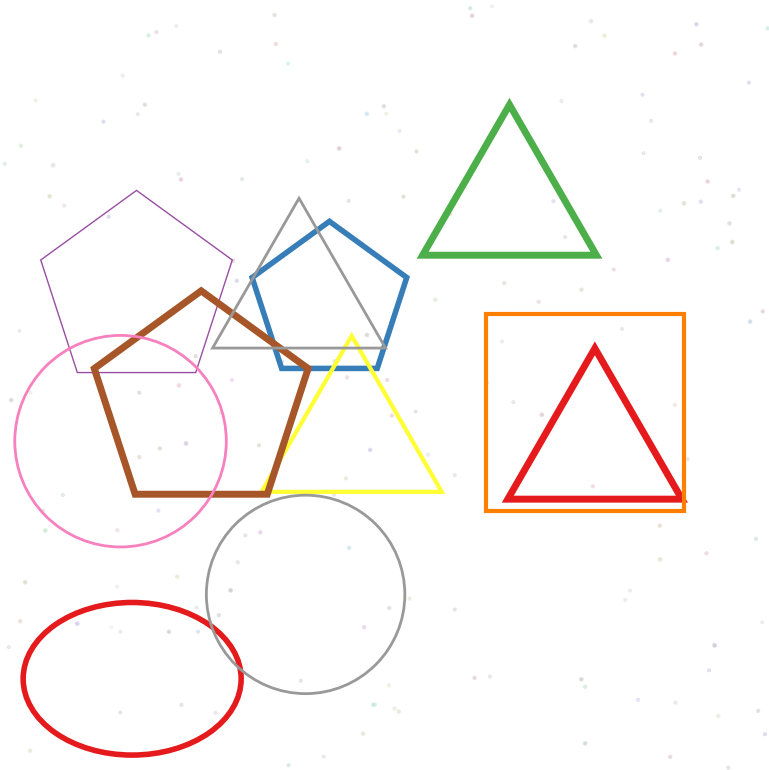[{"shape": "oval", "thickness": 2, "radius": 0.71, "center": [0.172, 0.118]}, {"shape": "triangle", "thickness": 2.5, "radius": 0.65, "center": [0.773, 0.417]}, {"shape": "pentagon", "thickness": 2, "radius": 0.53, "center": [0.428, 0.607]}, {"shape": "triangle", "thickness": 2.5, "radius": 0.65, "center": [0.662, 0.734]}, {"shape": "pentagon", "thickness": 0.5, "radius": 0.65, "center": [0.177, 0.622]}, {"shape": "square", "thickness": 1.5, "radius": 0.64, "center": [0.76, 0.464]}, {"shape": "triangle", "thickness": 1.5, "radius": 0.68, "center": [0.457, 0.429]}, {"shape": "pentagon", "thickness": 2.5, "radius": 0.73, "center": [0.261, 0.476]}, {"shape": "circle", "thickness": 1, "radius": 0.69, "center": [0.157, 0.427]}, {"shape": "circle", "thickness": 1, "radius": 0.64, "center": [0.397, 0.228]}, {"shape": "triangle", "thickness": 1, "radius": 0.65, "center": [0.388, 0.613]}]